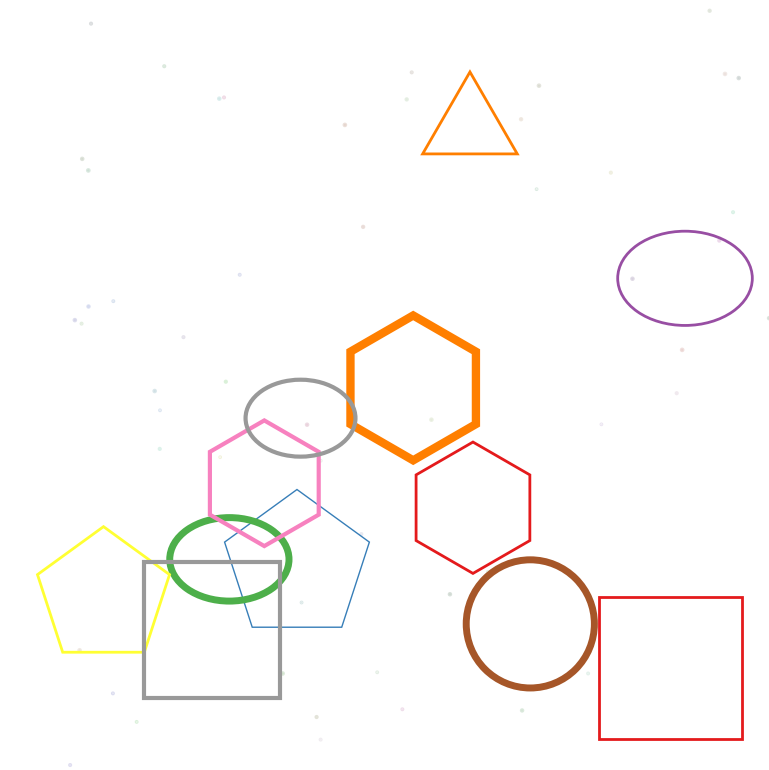[{"shape": "square", "thickness": 1, "radius": 0.46, "center": [0.871, 0.132]}, {"shape": "hexagon", "thickness": 1, "radius": 0.43, "center": [0.614, 0.341]}, {"shape": "pentagon", "thickness": 0.5, "radius": 0.49, "center": [0.386, 0.265]}, {"shape": "oval", "thickness": 2.5, "radius": 0.39, "center": [0.298, 0.274]}, {"shape": "oval", "thickness": 1, "radius": 0.44, "center": [0.89, 0.639]}, {"shape": "hexagon", "thickness": 3, "radius": 0.47, "center": [0.537, 0.496]}, {"shape": "triangle", "thickness": 1, "radius": 0.35, "center": [0.61, 0.836]}, {"shape": "pentagon", "thickness": 1, "radius": 0.45, "center": [0.134, 0.226]}, {"shape": "circle", "thickness": 2.5, "radius": 0.42, "center": [0.689, 0.19]}, {"shape": "hexagon", "thickness": 1.5, "radius": 0.41, "center": [0.343, 0.372]}, {"shape": "square", "thickness": 1.5, "radius": 0.44, "center": [0.275, 0.182]}, {"shape": "oval", "thickness": 1.5, "radius": 0.36, "center": [0.39, 0.457]}]